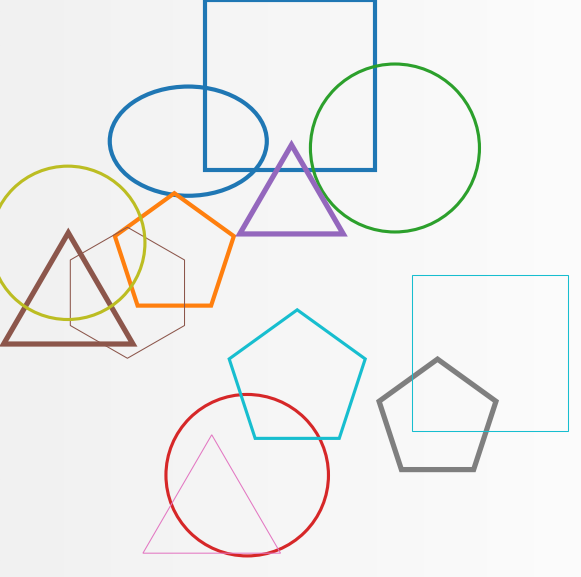[{"shape": "oval", "thickness": 2, "radius": 0.68, "center": [0.324, 0.755]}, {"shape": "square", "thickness": 2, "radius": 0.73, "center": [0.499, 0.852]}, {"shape": "pentagon", "thickness": 2, "radius": 0.54, "center": [0.3, 0.557]}, {"shape": "circle", "thickness": 1.5, "radius": 0.73, "center": [0.679, 0.743]}, {"shape": "circle", "thickness": 1.5, "radius": 0.7, "center": [0.425, 0.176]}, {"shape": "triangle", "thickness": 2.5, "radius": 0.51, "center": [0.502, 0.645]}, {"shape": "triangle", "thickness": 2.5, "radius": 0.64, "center": [0.117, 0.468]}, {"shape": "hexagon", "thickness": 0.5, "radius": 0.57, "center": [0.219, 0.492]}, {"shape": "triangle", "thickness": 0.5, "radius": 0.68, "center": [0.364, 0.11]}, {"shape": "pentagon", "thickness": 2.5, "radius": 0.53, "center": [0.753, 0.272]}, {"shape": "circle", "thickness": 1.5, "radius": 0.66, "center": [0.117, 0.579]}, {"shape": "square", "thickness": 0.5, "radius": 0.67, "center": [0.843, 0.388]}, {"shape": "pentagon", "thickness": 1.5, "radius": 0.62, "center": [0.511, 0.34]}]